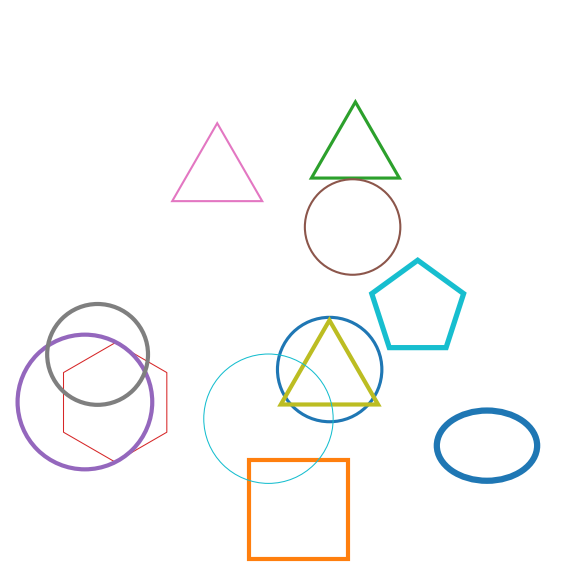[{"shape": "oval", "thickness": 3, "radius": 0.43, "center": [0.843, 0.227]}, {"shape": "circle", "thickness": 1.5, "radius": 0.45, "center": [0.571, 0.359]}, {"shape": "square", "thickness": 2, "radius": 0.43, "center": [0.517, 0.117]}, {"shape": "triangle", "thickness": 1.5, "radius": 0.44, "center": [0.615, 0.735]}, {"shape": "hexagon", "thickness": 0.5, "radius": 0.52, "center": [0.199, 0.302]}, {"shape": "circle", "thickness": 2, "radius": 0.58, "center": [0.147, 0.303]}, {"shape": "circle", "thickness": 1, "radius": 0.41, "center": [0.611, 0.606]}, {"shape": "triangle", "thickness": 1, "radius": 0.45, "center": [0.376, 0.696]}, {"shape": "circle", "thickness": 2, "radius": 0.44, "center": [0.169, 0.385]}, {"shape": "triangle", "thickness": 2, "radius": 0.49, "center": [0.57, 0.347]}, {"shape": "pentagon", "thickness": 2.5, "radius": 0.42, "center": [0.723, 0.465]}, {"shape": "circle", "thickness": 0.5, "radius": 0.56, "center": [0.465, 0.274]}]